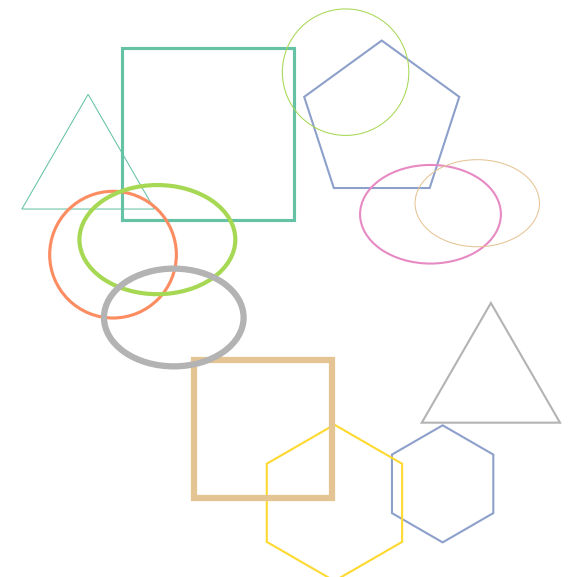[{"shape": "square", "thickness": 1.5, "radius": 0.74, "center": [0.36, 0.768]}, {"shape": "triangle", "thickness": 0.5, "radius": 0.66, "center": [0.153, 0.703]}, {"shape": "circle", "thickness": 1.5, "radius": 0.55, "center": [0.196, 0.558]}, {"shape": "pentagon", "thickness": 1, "radius": 0.71, "center": [0.661, 0.788]}, {"shape": "hexagon", "thickness": 1, "radius": 0.51, "center": [0.766, 0.161]}, {"shape": "oval", "thickness": 1, "radius": 0.61, "center": [0.745, 0.628]}, {"shape": "circle", "thickness": 0.5, "radius": 0.55, "center": [0.598, 0.874]}, {"shape": "oval", "thickness": 2, "radius": 0.67, "center": [0.273, 0.584]}, {"shape": "hexagon", "thickness": 1, "radius": 0.68, "center": [0.579, 0.128]}, {"shape": "oval", "thickness": 0.5, "radius": 0.54, "center": [0.826, 0.647]}, {"shape": "square", "thickness": 3, "radius": 0.6, "center": [0.456, 0.256]}, {"shape": "oval", "thickness": 3, "radius": 0.6, "center": [0.301, 0.449]}, {"shape": "triangle", "thickness": 1, "radius": 0.69, "center": [0.85, 0.336]}]